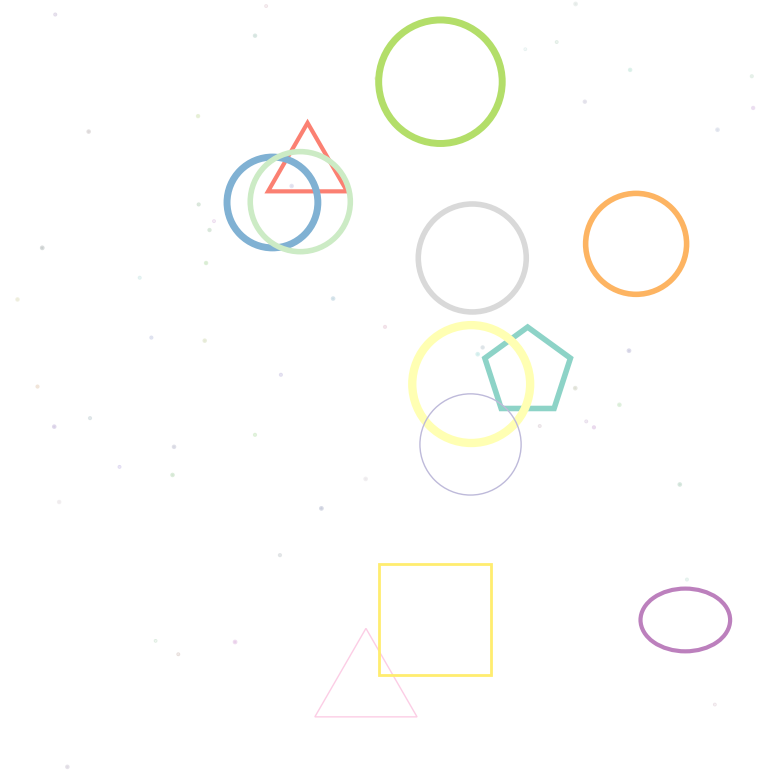[{"shape": "pentagon", "thickness": 2, "radius": 0.29, "center": [0.685, 0.517]}, {"shape": "circle", "thickness": 3, "radius": 0.38, "center": [0.612, 0.501]}, {"shape": "circle", "thickness": 0.5, "radius": 0.33, "center": [0.611, 0.423]}, {"shape": "triangle", "thickness": 1.5, "radius": 0.3, "center": [0.399, 0.781]}, {"shape": "circle", "thickness": 2.5, "radius": 0.29, "center": [0.354, 0.737]}, {"shape": "circle", "thickness": 2, "radius": 0.33, "center": [0.826, 0.683]}, {"shape": "circle", "thickness": 2.5, "radius": 0.4, "center": [0.572, 0.894]}, {"shape": "triangle", "thickness": 0.5, "radius": 0.38, "center": [0.475, 0.107]}, {"shape": "circle", "thickness": 2, "radius": 0.35, "center": [0.613, 0.665]}, {"shape": "oval", "thickness": 1.5, "radius": 0.29, "center": [0.89, 0.195]}, {"shape": "circle", "thickness": 2, "radius": 0.32, "center": [0.39, 0.738]}, {"shape": "square", "thickness": 1, "radius": 0.36, "center": [0.565, 0.196]}]